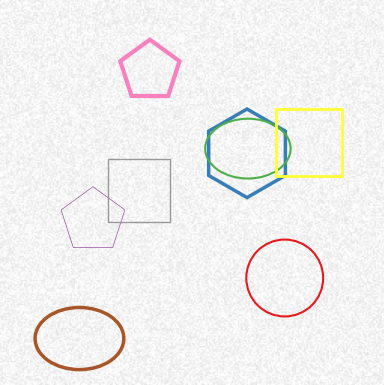[{"shape": "circle", "thickness": 1.5, "radius": 0.5, "center": [0.74, 0.278]}, {"shape": "hexagon", "thickness": 2.5, "radius": 0.58, "center": [0.642, 0.602]}, {"shape": "oval", "thickness": 1.5, "radius": 0.55, "center": [0.644, 0.614]}, {"shape": "pentagon", "thickness": 0.5, "radius": 0.44, "center": [0.242, 0.428]}, {"shape": "square", "thickness": 2, "radius": 0.43, "center": [0.803, 0.63]}, {"shape": "oval", "thickness": 2.5, "radius": 0.58, "center": [0.206, 0.121]}, {"shape": "pentagon", "thickness": 3, "radius": 0.4, "center": [0.389, 0.816]}, {"shape": "square", "thickness": 1, "radius": 0.41, "center": [0.361, 0.504]}]